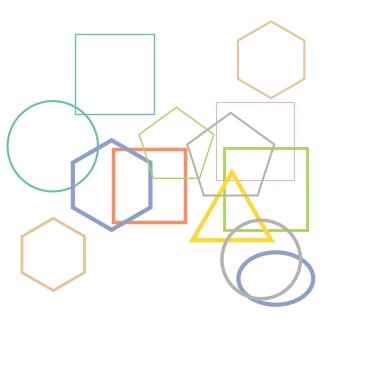[{"shape": "circle", "thickness": 1.5, "radius": 0.59, "center": [0.137, 0.62]}, {"shape": "square", "thickness": 1, "radius": 0.51, "center": [0.296, 0.808]}, {"shape": "square", "thickness": 2.5, "radius": 0.47, "center": [0.387, 0.518]}, {"shape": "oval", "thickness": 3, "radius": 0.49, "center": [0.716, 0.277]}, {"shape": "hexagon", "thickness": 3, "radius": 0.58, "center": [0.29, 0.519]}, {"shape": "square", "thickness": 0.5, "radius": 0.5, "center": [0.663, 0.634]}, {"shape": "square", "thickness": 2, "radius": 0.53, "center": [0.69, 0.509]}, {"shape": "pentagon", "thickness": 1, "radius": 0.51, "center": [0.458, 0.619]}, {"shape": "triangle", "thickness": 3, "radius": 0.59, "center": [0.602, 0.435]}, {"shape": "hexagon", "thickness": 1.5, "radius": 0.5, "center": [0.704, 0.845]}, {"shape": "hexagon", "thickness": 2, "radius": 0.47, "center": [0.138, 0.339]}, {"shape": "circle", "thickness": 2.5, "radius": 0.51, "center": [0.678, 0.326]}, {"shape": "pentagon", "thickness": 1.5, "radius": 0.59, "center": [0.599, 0.588]}]